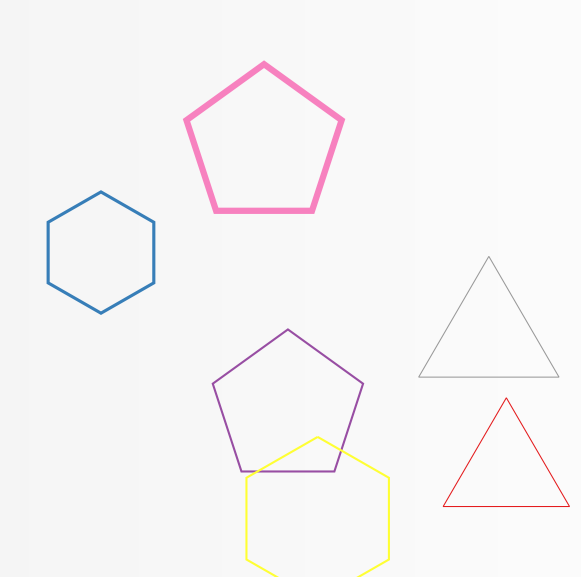[{"shape": "triangle", "thickness": 0.5, "radius": 0.63, "center": [0.871, 0.185]}, {"shape": "hexagon", "thickness": 1.5, "radius": 0.52, "center": [0.174, 0.562]}, {"shape": "pentagon", "thickness": 1, "radius": 0.68, "center": [0.495, 0.293]}, {"shape": "hexagon", "thickness": 1, "radius": 0.71, "center": [0.547, 0.101]}, {"shape": "pentagon", "thickness": 3, "radius": 0.7, "center": [0.454, 0.748]}, {"shape": "triangle", "thickness": 0.5, "radius": 0.7, "center": [0.841, 0.416]}]